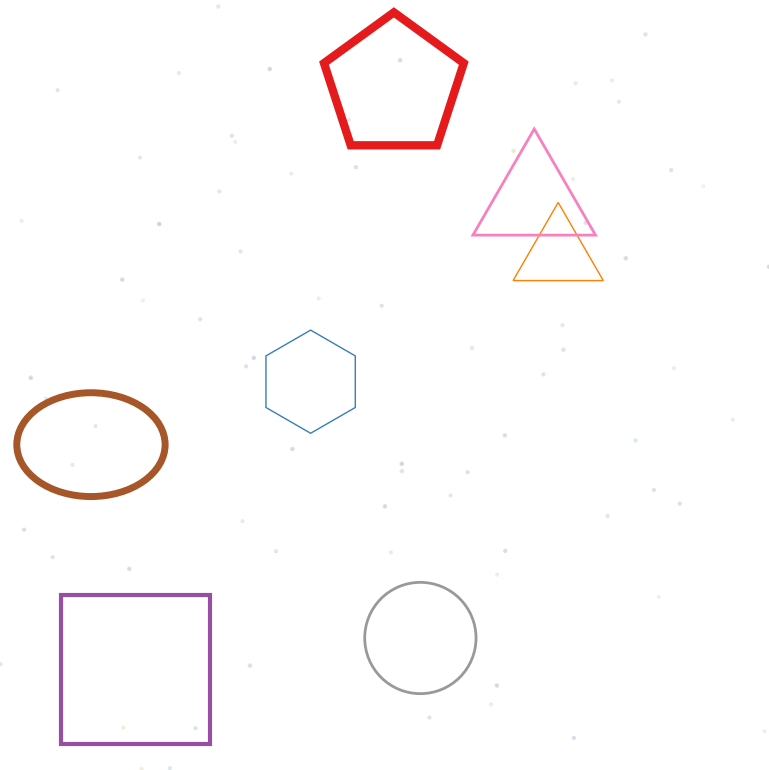[{"shape": "pentagon", "thickness": 3, "radius": 0.48, "center": [0.512, 0.889]}, {"shape": "hexagon", "thickness": 0.5, "radius": 0.33, "center": [0.403, 0.504]}, {"shape": "square", "thickness": 1.5, "radius": 0.48, "center": [0.176, 0.13]}, {"shape": "triangle", "thickness": 0.5, "radius": 0.34, "center": [0.725, 0.669]}, {"shape": "oval", "thickness": 2.5, "radius": 0.48, "center": [0.118, 0.423]}, {"shape": "triangle", "thickness": 1, "radius": 0.46, "center": [0.694, 0.741]}, {"shape": "circle", "thickness": 1, "radius": 0.36, "center": [0.546, 0.171]}]